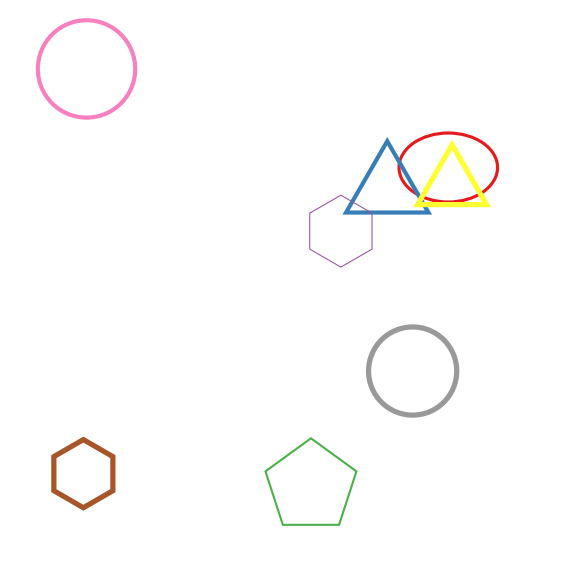[{"shape": "oval", "thickness": 1.5, "radius": 0.43, "center": [0.776, 0.709]}, {"shape": "triangle", "thickness": 2, "radius": 0.41, "center": [0.671, 0.672]}, {"shape": "pentagon", "thickness": 1, "radius": 0.41, "center": [0.538, 0.157]}, {"shape": "hexagon", "thickness": 0.5, "radius": 0.31, "center": [0.59, 0.599]}, {"shape": "triangle", "thickness": 2.5, "radius": 0.34, "center": [0.783, 0.679]}, {"shape": "hexagon", "thickness": 2.5, "radius": 0.3, "center": [0.144, 0.179]}, {"shape": "circle", "thickness": 2, "radius": 0.42, "center": [0.15, 0.88]}, {"shape": "circle", "thickness": 2.5, "radius": 0.38, "center": [0.715, 0.357]}]